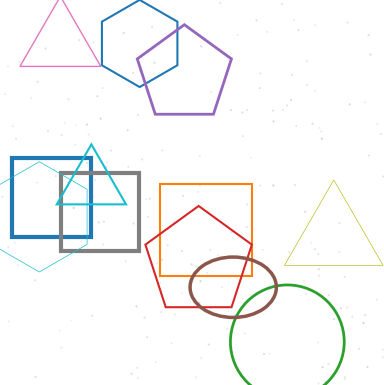[{"shape": "hexagon", "thickness": 1.5, "radius": 0.57, "center": [0.363, 0.887]}, {"shape": "square", "thickness": 3, "radius": 0.51, "center": [0.134, 0.486]}, {"shape": "square", "thickness": 1.5, "radius": 0.6, "center": [0.536, 0.403]}, {"shape": "circle", "thickness": 2, "radius": 0.74, "center": [0.746, 0.112]}, {"shape": "pentagon", "thickness": 1.5, "radius": 0.73, "center": [0.516, 0.32]}, {"shape": "pentagon", "thickness": 2, "radius": 0.64, "center": [0.479, 0.807]}, {"shape": "oval", "thickness": 2.5, "radius": 0.56, "center": [0.606, 0.254]}, {"shape": "triangle", "thickness": 1, "radius": 0.61, "center": [0.157, 0.888]}, {"shape": "square", "thickness": 3, "radius": 0.51, "center": [0.26, 0.449]}, {"shape": "triangle", "thickness": 0.5, "radius": 0.74, "center": [0.867, 0.385]}, {"shape": "triangle", "thickness": 1.5, "radius": 0.52, "center": [0.237, 0.521]}, {"shape": "hexagon", "thickness": 0.5, "radius": 0.72, "center": [0.102, 0.437]}]